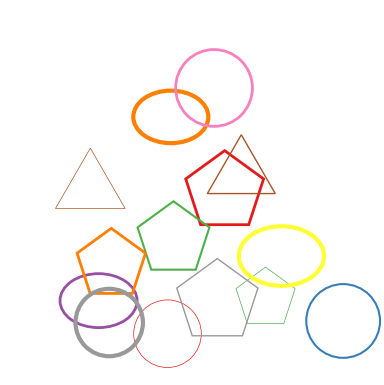[{"shape": "pentagon", "thickness": 2, "radius": 0.53, "center": [0.584, 0.502]}, {"shape": "circle", "thickness": 0.5, "radius": 0.44, "center": [0.435, 0.133]}, {"shape": "circle", "thickness": 1.5, "radius": 0.48, "center": [0.891, 0.166]}, {"shape": "pentagon", "thickness": 1.5, "radius": 0.49, "center": [0.451, 0.379]}, {"shape": "pentagon", "thickness": 0.5, "radius": 0.4, "center": [0.69, 0.225]}, {"shape": "oval", "thickness": 2, "radius": 0.5, "center": [0.256, 0.219]}, {"shape": "pentagon", "thickness": 2, "radius": 0.47, "center": [0.289, 0.313]}, {"shape": "oval", "thickness": 3, "radius": 0.49, "center": [0.444, 0.696]}, {"shape": "oval", "thickness": 3, "radius": 0.55, "center": [0.731, 0.335]}, {"shape": "triangle", "thickness": 1, "radius": 0.51, "center": [0.627, 0.548]}, {"shape": "triangle", "thickness": 0.5, "radius": 0.52, "center": [0.235, 0.511]}, {"shape": "circle", "thickness": 2, "radius": 0.5, "center": [0.556, 0.772]}, {"shape": "circle", "thickness": 3, "radius": 0.44, "center": [0.284, 0.162]}, {"shape": "pentagon", "thickness": 1, "radius": 0.55, "center": [0.565, 0.217]}]